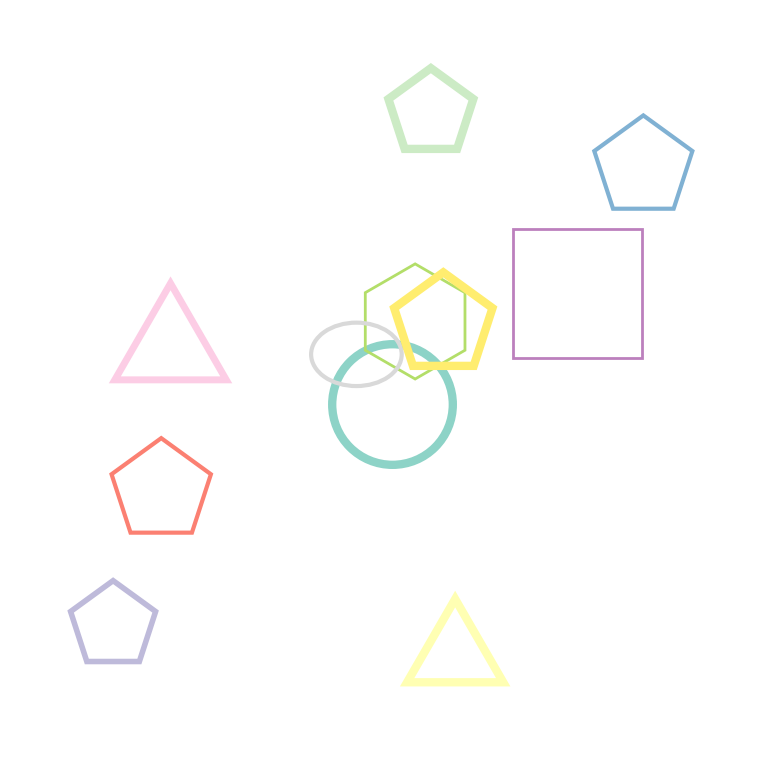[{"shape": "circle", "thickness": 3, "radius": 0.39, "center": [0.51, 0.475]}, {"shape": "triangle", "thickness": 3, "radius": 0.36, "center": [0.591, 0.15]}, {"shape": "pentagon", "thickness": 2, "radius": 0.29, "center": [0.147, 0.188]}, {"shape": "pentagon", "thickness": 1.5, "radius": 0.34, "center": [0.209, 0.363]}, {"shape": "pentagon", "thickness": 1.5, "radius": 0.33, "center": [0.836, 0.783]}, {"shape": "hexagon", "thickness": 1, "radius": 0.37, "center": [0.539, 0.583]}, {"shape": "triangle", "thickness": 2.5, "radius": 0.42, "center": [0.221, 0.548]}, {"shape": "oval", "thickness": 1.5, "radius": 0.29, "center": [0.463, 0.54]}, {"shape": "square", "thickness": 1, "radius": 0.42, "center": [0.75, 0.619]}, {"shape": "pentagon", "thickness": 3, "radius": 0.29, "center": [0.56, 0.854]}, {"shape": "pentagon", "thickness": 3, "radius": 0.34, "center": [0.576, 0.579]}]